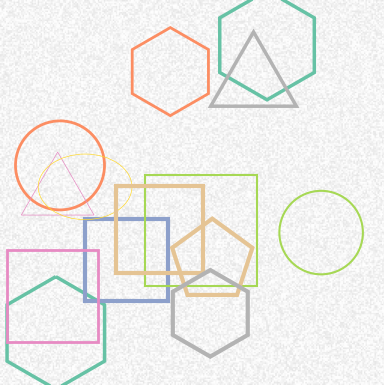[{"shape": "hexagon", "thickness": 2.5, "radius": 0.73, "center": [0.145, 0.135]}, {"shape": "hexagon", "thickness": 2.5, "radius": 0.71, "center": [0.694, 0.883]}, {"shape": "circle", "thickness": 2, "radius": 0.58, "center": [0.156, 0.57]}, {"shape": "hexagon", "thickness": 2, "radius": 0.57, "center": [0.442, 0.814]}, {"shape": "square", "thickness": 3, "radius": 0.54, "center": [0.328, 0.325]}, {"shape": "square", "thickness": 2, "radius": 0.6, "center": [0.136, 0.23]}, {"shape": "triangle", "thickness": 0.5, "radius": 0.55, "center": [0.15, 0.496]}, {"shape": "circle", "thickness": 1.5, "radius": 0.54, "center": [0.834, 0.396]}, {"shape": "square", "thickness": 1.5, "radius": 0.72, "center": [0.523, 0.402]}, {"shape": "oval", "thickness": 0.5, "radius": 0.61, "center": [0.221, 0.515]}, {"shape": "square", "thickness": 3, "radius": 0.56, "center": [0.415, 0.404]}, {"shape": "pentagon", "thickness": 3, "radius": 0.55, "center": [0.551, 0.322]}, {"shape": "triangle", "thickness": 2.5, "radius": 0.64, "center": [0.659, 0.788]}, {"shape": "hexagon", "thickness": 3, "radius": 0.56, "center": [0.546, 0.186]}]